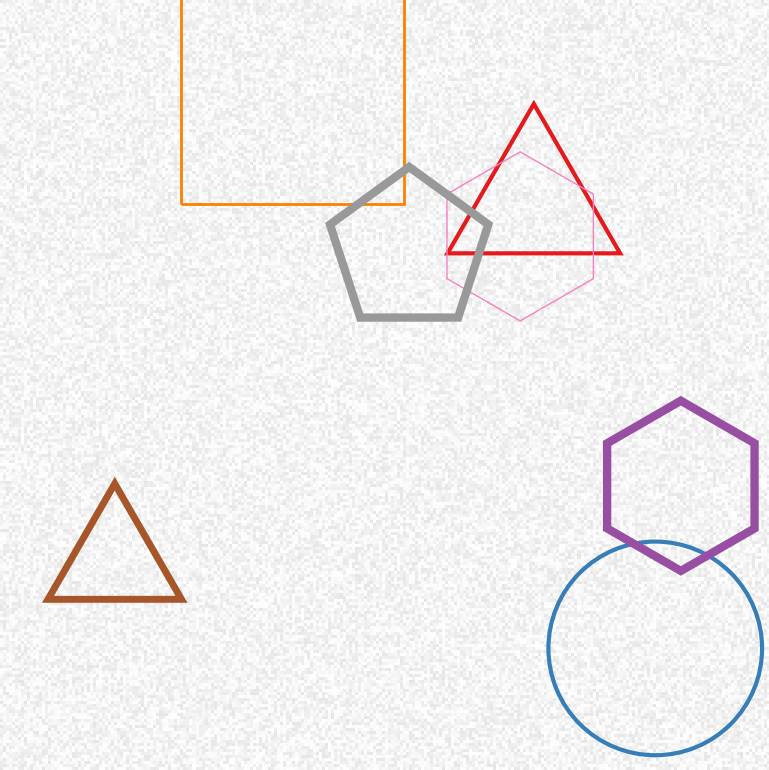[{"shape": "triangle", "thickness": 1.5, "radius": 0.65, "center": [0.693, 0.736]}, {"shape": "circle", "thickness": 1.5, "radius": 0.69, "center": [0.851, 0.158]}, {"shape": "hexagon", "thickness": 3, "radius": 0.55, "center": [0.884, 0.369]}, {"shape": "square", "thickness": 1, "radius": 0.72, "center": [0.38, 0.88]}, {"shape": "triangle", "thickness": 2.5, "radius": 0.5, "center": [0.149, 0.272]}, {"shape": "hexagon", "thickness": 0.5, "radius": 0.55, "center": [0.676, 0.693]}, {"shape": "pentagon", "thickness": 3, "radius": 0.54, "center": [0.531, 0.675]}]